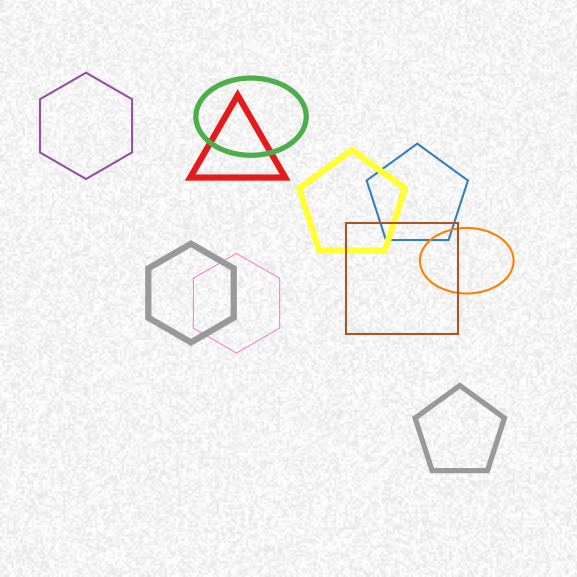[{"shape": "triangle", "thickness": 3, "radius": 0.48, "center": [0.412, 0.739]}, {"shape": "pentagon", "thickness": 1, "radius": 0.46, "center": [0.723, 0.658]}, {"shape": "oval", "thickness": 2.5, "radius": 0.48, "center": [0.435, 0.797]}, {"shape": "hexagon", "thickness": 1, "radius": 0.46, "center": [0.149, 0.781]}, {"shape": "oval", "thickness": 1, "radius": 0.41, "center": [0.808, 0.548]}, {"shape": "pentagon", "thickness": 3, "radius": 0.48, "center": [0.609, 0.643]}, {"shape": "square", "thickness": 1, "radius": 0.48, "center": [0.696, 0.517]}, {"shape": "hexagon", "thickness": 0.5, "radius": 0.43, "center": [0.41, 0.474]}, {"shape": "pentagon", "thickness": 2.5, "radius": 0.41, "center": [0.796, 0.25]}, {"shape": "hexagon", "thickness": 3, "radius": 0.43, "center": [0.331, 0.492]}]